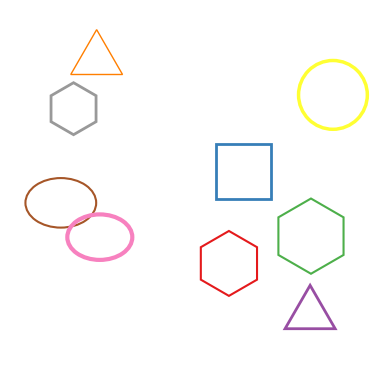[{"shape": "hexagon", "thickness": 1.5, "radius": 0.42, "center": [0.595, 0.316]}, {"shape": "square", "thickness": 2, "radius": 0.36, "center": [0.632, 0.555]}, {"shape": "hexagon", "thickness": 1.5, "radius": 0.49, "center": [0.808, 0.387]}, {"shape": "triangle", "thickness": 2, "radius": 0.38, "center": [0.805, 0.184]}, {"shape": "triangle", "thickness": 1, "radius": 0.39, "center": [0.251, 0.845]}, {"shape": "circle", "thickness": 2.5, "radius": 0.45, "center": [0.865, 0.754]}, {"shape": "oval", "thickness": 1.5, "radius": 0.46, "center": [0.158, 0.473]}, {"shape": "oval", "thickness": 3, "radius": 0.42, "center": [0.259, 0.384]}, {"shape": "hexagon", "thickness": 2, "radius": 0.34, "center": [0.191, 0.718]}]